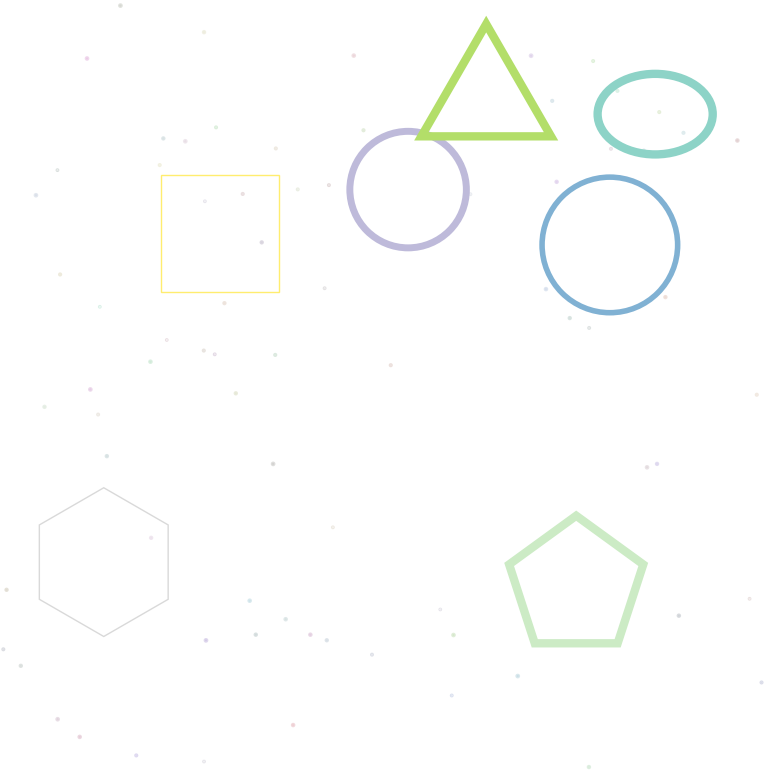[{"shape": "oval", "thickness": 3, "radius": 0.37, "center": [0.851, 0.852]}, {"shape": "circle", "thickness": 2.5, "radius": 0.38, "center": [0.53, 0.754]}, {"shape": "circle", "thickness": 2, "radius": 0.44, "center": [0.792, 0.682]}, {"shape": "triangle", "thickness": 3, "radius": 0.49, "center": [0.631, 0.872]}, {"shape": "hexagon", "thickness": 0.5, "radius": 0.48, "center": [0.135, 0.27]}, {"shape": "pentagon", "thickness": 3, "radius": 0.46, "center": [0.748, 0.239]}, {"shape": "square", "thickness": 0.5, "radius": 0.38, "center": [0.286, 0.697]}]